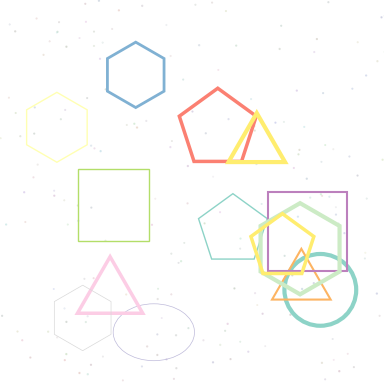[{"shape": "circle", "thickness": 3, "radius": 0.47, "center": [0.832, 0.247]}, {"shape": "pentagon", "thickness": 1, "radius": 0.47, "center": [0.605, 0.403]}, {"shape": "hexagon", "thickness": 1, "radius": 0.45, "center": [0.148, 0.669]}, {"shape": "oval", "thickness": 0.5, "radius": 0.53, "center": [0.4, 0.137]}, {"shape": "pentagon", "thickness": 2.5, "radius": 0.53, "center": [0.566, 0.666]}, {"shape": "hexagon", "thickness": 2, "radius": 0.42, "center": [0.353, 0.806]}, {"shape": "triangle", "thickness": 1.5, "radius": 0.44, "center": [0.783, 0.266]}, {"shape": "square", "thickness": 1, "radius": 0.46, "center": [0.295, 0.468]}, {"shape": "triangle", "thickness": 2.5, "radius": 0.49, "center": [0.286, 0.235]}, {"shape": "hexagon", "thickness": 0.5, "radius": 0.43, "center": [0.215, 0.174]}, {"shape": "square", "thickness": 1.5, "radius": 0.51, "center": [0.798, 0.399]}, {"shape": "hexagon", "thickness": 3, "radius": 0.59, "center": [0.779, 0.354]}, {"shape": "triangle", "thickness": 3, "radius": 0.42, "center": [0.667, 0.621]}, {"shape": "pentagon", "thickness": 2.5, "radius": 0.43, "center": [0.733, 0.359]}]